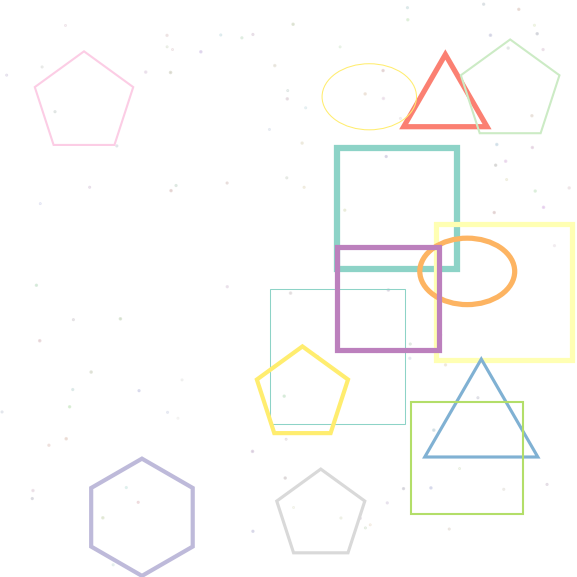[{"shape": "square", "thickness": 3, "radius": 0.52, "center": [0.687, 0.638]}, {"shape": "square", "thickness": 0.5, "radius": 0.58, "center": [0.584, 0.382]}, {"shape": "square", "thickness": 2.5, "radius": 0.59, "center": [0.873, 0.494]}, {"shape": "hexagon", "thickness": 2, "radius": 0.51, "center": [0.246, 0.103]}, {"shape": "triangle", "thickness": 2.5, "radius": 0.42, "center": [0.771, 0.821]}, {"shape": "triangle", "thickness": 1.5, "radius": 0.57, "center": [0.833, 0.264]}, {"shape": "oval", "thickness": 2.5, "radius": 0.41, "center": [0.809, 0.529]}, {"shape": "square", "thickness": 1, "radius": 0.48, "center": [0.808, 0.206]}, {"shape": "pentagon", "thickness": 1, "radius": 0.45, "center": [0.145, 0.821]}, {"shape": "pentagon", "thickness": 1.5, "radius": 0.4, "center": [0.555, 0.107]}, {"shape": "square", "thickness": 2.5, "radius": 0.45, "center": [0.672, 0.482]}, {"shape": "pentagon", "thickness": 1, "radius": 0.45, "center": [0.883, 0.841]}, {"shape": "oval", "thickness": 0.5, "radius": 0.41, "center": [0.639, 0.832]}, {"shape": "pentagon", "thickness": 2, "radius": 0.41, "center": [0.524, 0.316]}]